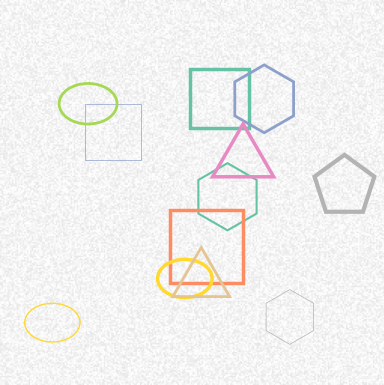[{"shape": "square", "thickness": 2.5, "radius": 0.38, "center": [0.57, 0.743]}, {"shape": "hexagon", "thickness": 1.5, "radius": 0.44, "center": [0.591, 0.489]}, {"shape": "square", "thickness": 2.5, "radius": 0.47, "center": [0.536, 0.36]}, {"shape": "hexagon", "thickness": 2, "radius": 0.44, "center": [0.686, 0.743]}, {"shape": "square", "thickness": 0.5, "radius": 0.36, "center": [0.294, 0.658]}, {"shape": "triangle", "thickness": 2.5, "radius": 0.46, "center": [0.631, 0.587]}, {"shape": "oval", "thickness": 2, "radius": 0.38, "center": [0.229, 0.731]}, {"shape": "oval", "thickness": 2.5, "radius": 0.35, "center": [0.48, 0.277]}, {"shape": "oval", "thickness": 1, "radius": 0.36, "center": [0.136, 0.162]}, {"shape": "triangle", "thickness": 2, "radius": 0.43, "center": [0.523, 0.272]}, {"shape": "hexagon", "thickness": 0.5, "radius": 0.36, "center": [0.753, 0.177]}, {"shape": "pentagon", "thickness": 3, "radius": 0.41, "center": [0.895, 0.516]}]